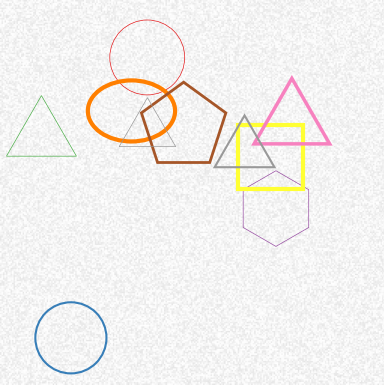[{"shape": "circle", "thickness": 0.5, "radius": 0.49, "center": [0.382, 0.851]}, {"shape": "circle", "thickness": 1.5, "radius": 0.46, "center": [0.184, 0.123]}, {"shape": "triangle", "thickness": 0.5, "radius": 0.52, "center": [0.108, 0.647]}, {"shape": "hexagon", "thickness": 0.5, "radius": 0.49, "center": [0.717, 0.458]}, {"shape": "oval", "thickness": 3, "radius": 0.57, "center": [0.341, 0.712]}, {"shape": "square", "thickness": 3, "radius": 0.42, "center": [0.702, 0.592]}, {"shape": "pentagon", "thickness": 2, "radius": 0.58, "center": [0.477, 0.671]}, {"shape": "triangle", "thickness": 2.5, "radius": 0.57, "center": [0.758, 0.683]}, {"shape": "triangle", "thickness": 0.5, "radius": 0.42, "center": [0.383, 0.661]}, {"shape": "triangle", "thickness": 1.5, "radius": 0.45, "center": [0.635, 0.611]}]